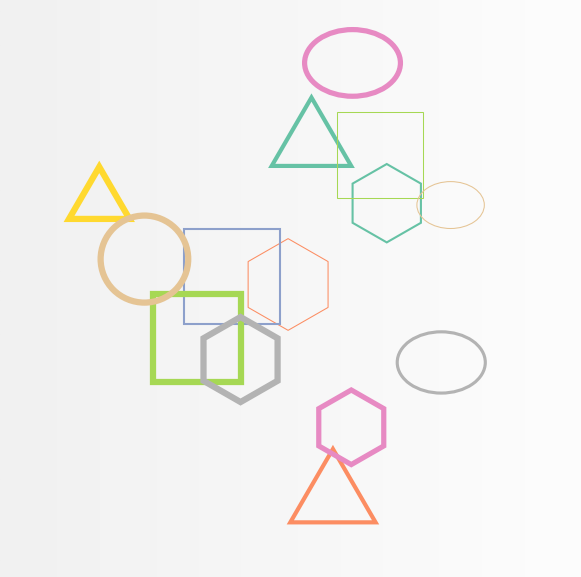[{"shape": "triangle", "thickness": 2, "radius": 0.39, "center": [0.536, 0.751]}, {"shape": "hexagon", "thickness": 1, "radius": 0.34, "center": [0.665, 0.647]}, {"shape": "triangle", "thickness": 2, "radius": 0.42, "center": [0.573, 0.137]}, {"shape": "hexagon", "thickness": 0.5, "radius": 0.4, "center": [0.496, 0.507]}, {"shape": "square", "thickness": 1, "radius": 0.41, "center": [0.399, 0.521]}, {"shape": "oval", "thickness": 2.5, "radius": 0.41, "center": [0.606, 0.89]}, {"shape": "hexagon", "thickness": 2.5, "radius": 0.32, "center": [0.604, 0.259]}, {"shape": "square", "thickness": 3, "radius": 0.38, "center": [0.338, 0.414]}, {"shape": "square", "thickness": 0.5, "radius": 0.37, "center": [0.653, 0.731]}, {"shape": "triangle", "thickness": 3, "radius": 0.3, "center": [0.171, 0.65]}, {"shape": "oval", "thickness": 0.5, "radius": 0.29, "center": [0.775, 0.644]}, {"shape": "circle", "thickness": 3, "radius": 0.38, "center": [0.248, 0.551]}, {"shape": "oval", "thickness": 1.5, "radius": 0.38, "center": [0.759, 0.372]}, {"shape": "hexagon", "thickness": 3, "radius": 0.37, "center": [0.414, 0.377]}]